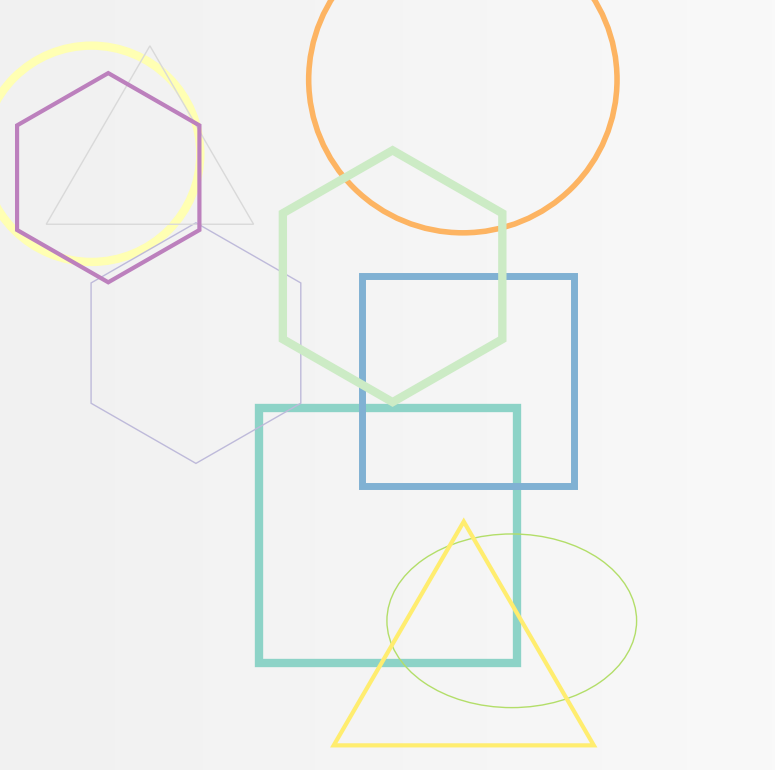[{"shape": "square", "thickness": 3, "radius": 0.83, "center": [0.501, 0.304]}, {"shape": "circle", "thickness": 3, "radius": 0.7, "center": [0.118, 0.8]}, {"shape": "hexagon", "thickness": 0.5, "radius": 0.78, "center": [0.253, 0.554]}, {"shape": "square", "thickness": 2.5, "radius": 0.68, "center": [0.604, 0.505]}, {"shape": "circle", "thickness": 2, "radius": 0.99, "center": [0.597, 0.897]}, {"shape": "oval", "thickness": 0.5, "radius": 0.81, "center": [0.66, 0.194]}, {"shape": "triangle", "thickness": 0.5, "radius": 0.77, "center": [0.193, 0.786]}, {"shape": "hexagon", "thickness": 1.5, "radius": 0.68, "center": [0.14, 0.769]}, {"shape": "hexagon", "thickness": 3, "radius": 0.82, "center": [0.507, 0.641]}, {"shape": "triangle", "thickness": 1.5, "radius": 0.97, "center": [0.598, 0.129]}]